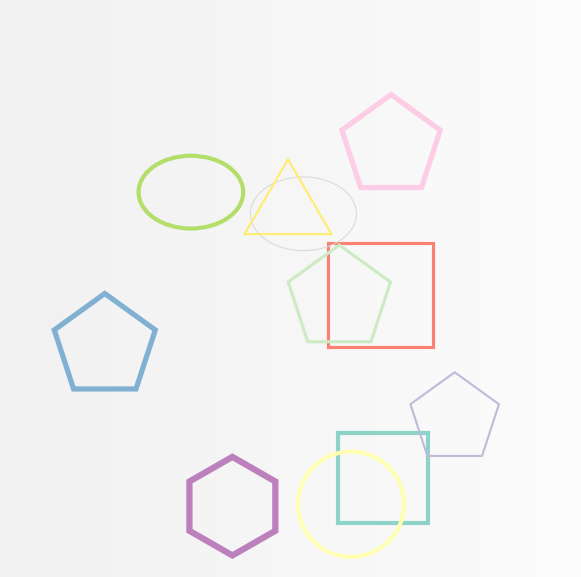[{"shape": "square", "thickness": 2, "radius": 0.39, "center": [0.659, 0.171]}, {"shape": "circle", "thickness": 2, "radius": 0.46, "center": [0.604, 0.126]}, {"shape": "pentagon", "thickness": 1, "radius": 0.4, "center": [0.782, 0.274]}, {"shape": "square", "thickness": 1.5, "radius": 0.45, "center": [0.654, 0.489]}, {"shape": "pentagon", "thickness": 2.5, "radius": 0.46, "center": [0.18, 0.4]}, {"shape": "oval", "thickness": 2, "radius": 0.45, "center": [0.328, 0.666]}, {"shape": "pentagon", "thickness": 2.5, "radius": 0.44, "center": [0.673, 0.746]}, {"shape": "oval", "thickness": 0.5, "radius": 0.46, "center": [0.522, 0.629]}, {"shape": "hexagon", "thickness": 3, "radius": 0.43, "center": [0.4, 0.123]}, {"shape": "pentagon", "thickness": 1.5, "radius": 0.46, "center": [0.584, 0.482]}, {"shape": "triangle", "thickness": 1, "radius": 0.43, "center": [0.496, 0.637]}]